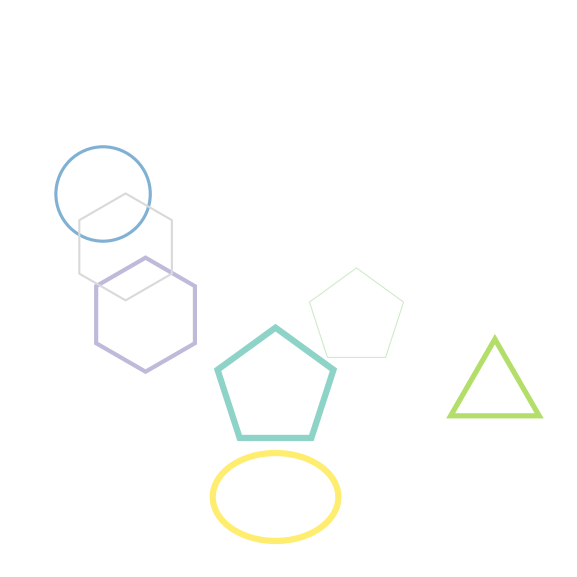[{"shape": "pentagon", "thickness": 3, "radius": 0.53, "center": [0.477, 0.326]}, {"shape": "hexagon", "thickness": 2, "radius": 0.49, "center": [0.252, 0.454]}, {"shape": "circle", "thickness": 1.5, "radius": 0.41, "center": [0.178, 0.663]}, {"shape": "triangle", "thickness": 2.5, "radius": 0.44, "center": [0.857, 0.323]}, {"shape": "hexagon", "thickness": 1, "radius": 0.46, "center": [0.217, 0.572]}, {"shape": "pentagon", "thickness": 0.5, "radius": 0.43, "center": [0.617, 0.45]}, {"shape": "oval", "thickness": 3, "radius": 0.54, "center": [0.477, 0.139]}]